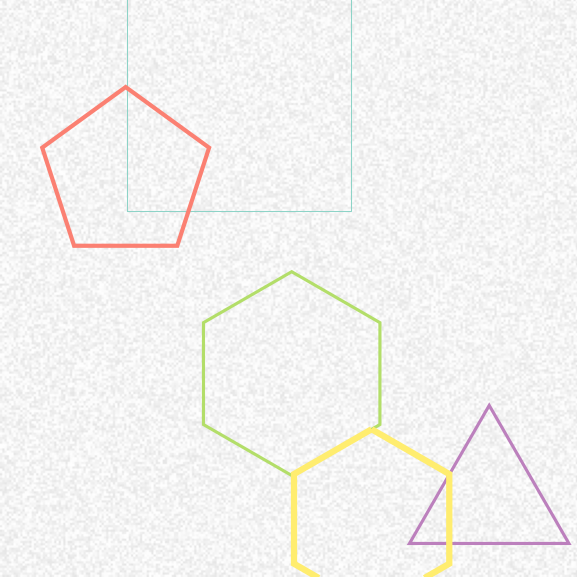[{"shape": "square", "thickness": 0.5, "radius": 0.97, "center": [0.413, 0.828]}, {"shape": "pentagon", "thickness": 2, "radius": 0.76, "center": [0.218, 0.696]}, {"shape": "hexagon", "thickness": 1.5, "radius": 0.88, "center": [0.505, 0.352]}, {"shape": "triangle", "thickness": 1.5, "radius": 0.8, "center": [0.847, 0.138]}, {"shape": "hexagon", "thickness": 3, "radius": 0.78, "center": [0.644, 0.101]}]